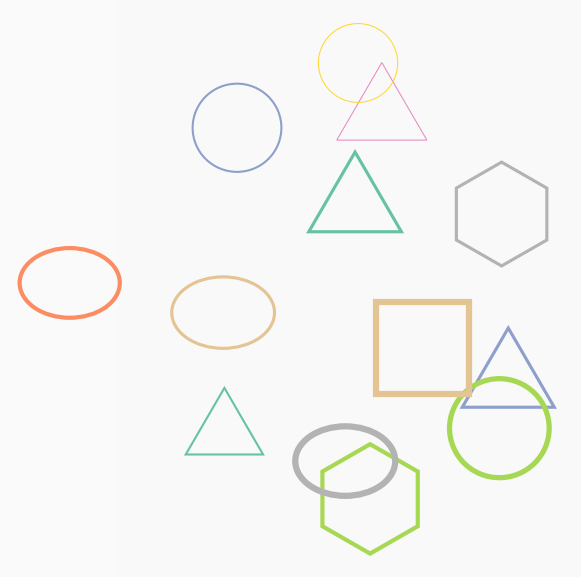[{"shape": "triangle", "thickness": 1, "radius": 0.38, "center": [0.386, 0.251]}, {"shape": "triangle", "thickness": 1.5, "radius": 0.46, "center": [0.611, 0.644]}, {"shape": "oval", "thickness": 2, "radius": 0.43, "center": [0.12, 0.509]}, {"shape": "triangle", "thickness": 1.5, "radius": 0.46, "center": [0.874, 0.34]}, {"shape": "circle", "thickness": 1, "radius": 0.38, "center": [0.408, 0.778]}, {"shape": "triangle", "thickness": 0.5, "radius": 0.45, "center": [0.657, 0.801]}, {"shape": "circle", "thickness": 2.5, "radius": 0.43, "center": [0.859, 0.258]}, {"shape": "hexagon", "thickness": 2, "radius": 0.47, "center": [0.637, 0.135]}, {"shape": "circle", "thickness": 0.5, "radius": 0.34, "center": [0.616, 0.89]}, {"shape": "square", "thickness": 3, "radius": 0.4, "center": [0.727, 0.396]}, {"shape": "oval", "thickness": 1.5, "radius": 0.44, "center": [0.384, 0.458]}, {"shape": "hexagon", "thickness": 1.5, "radius": 0.45, "center": [0.863, 0.628]}, {"shape": "oval", "thickness": 3, "radius": 0.43, "center": [0.594, 0.201]}]